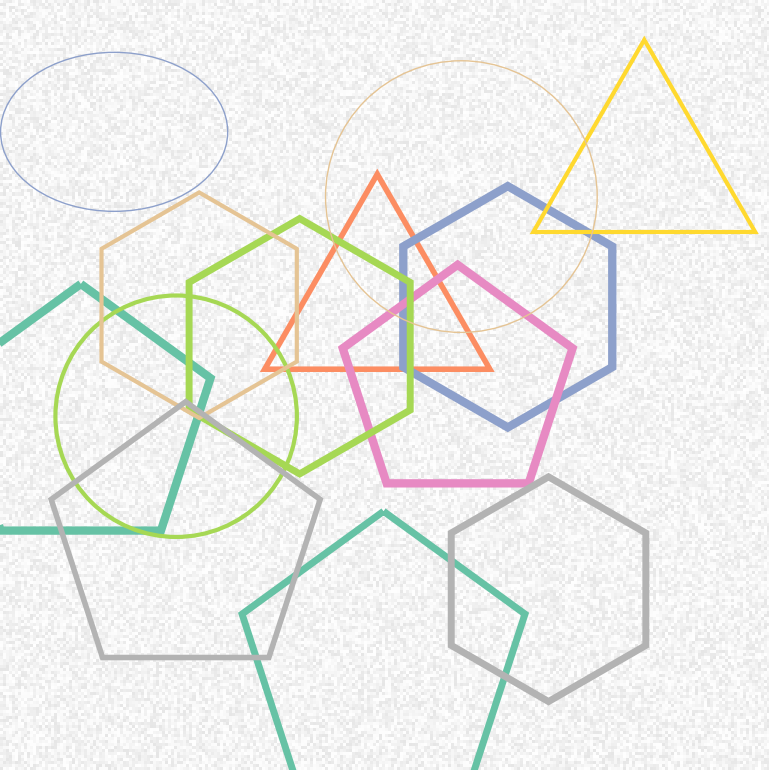[{"shape": "pentagon", "thickness": 3, "radius": 0.89, "center": [0.105, 0.454]}, {"shape": "pentagon", "thickness": 2.5, "radius": 0.97, "center": [0.498, 0.143]}, {"shape": "triangle", "thickness": 2, "radius": 0.84, "center": [0.49, 0.605]}, {"shape": "oval", "thickness": 0.5, "radius": 0.74, "center": [0.148, 0.829]}, {"shape": "hexagon", "thickness": 3, "radius": 0.78, "center": [0.659, 0.602]}, {"shape": "pentagon", "thickness": 3, "radius": 0.78, "center": [0.594, 0.499]}, {"shape": "hexagon", "thickness": 2.5, "radius": 0.83, "center": [0.389, 0.55]}, {"shape": "circle", "thickness": 1.5, "radius": 0.78, "center": [0.229, 0.459]}, {"shape": "triangle", "thickness": 1.5, "radius": 0.83, "center": [0.837, 0.782]}, {"shape": "hexagon", "thickness": 1.5, "radius": 0.73, "center": [0.259, 0.604]}, {"shape": "circle", "thickness": 0.5, "radius": 0.88, "center": [0.599, 0.745]}, {"shape": "pentagon", "thickness": 2, "radius": 0.92, "center": [0.241, 0.295]}, {"shape": "hexagon", "thickness": 2.5, "radius": 0.73, "center": [0.712, 0.235]}]